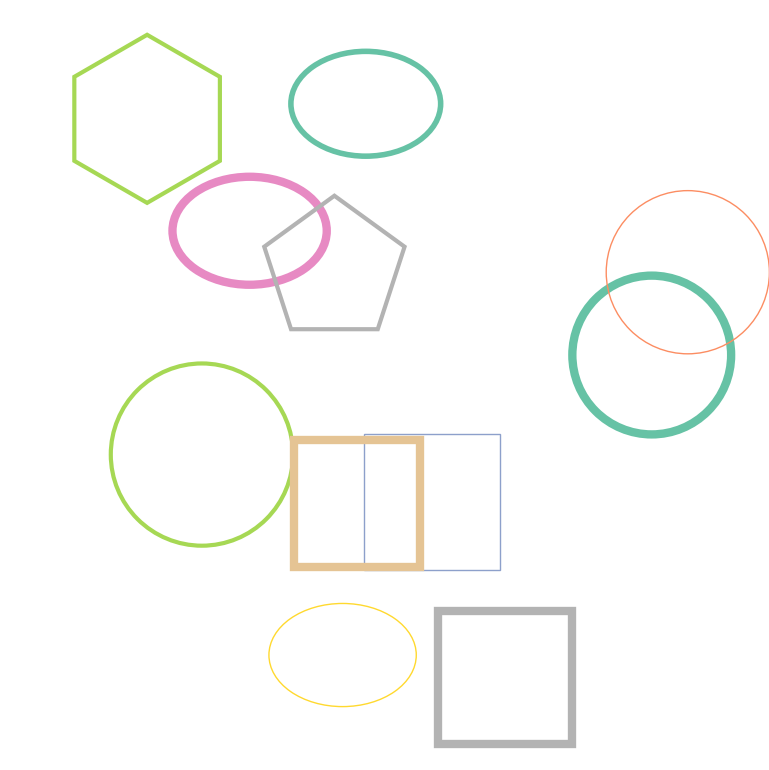[{"shape": "oval", "thickness": 2, "radius": 0.49, "center": [0.475, 0.865]}, {"shape": "circle", "thickness": 3, "radius": 0.52, "center": [0.846, 0.539]}, {"shape": "circle", "thickness": 0.5, "radius": 0.53, "center": [0.893, 0.646]}, {"shape": "square", "thickness": 0.5, "radius": 0.44, "center": [0.561, 0.348]}, {"shape": "oval", "thickness": 3, "radius": 0.5, "center": [0.324, 0.7]}, {"shape": "hexagon", "thickness": 1.5, "radius": 0.55, "center": [0.191, 0.846]}, {"shape": "circle", "thickness": 1.5, "radius": 0.59, "center": [0.262, 0.41]}, {"shape": "oval", "thickness": 0.5, "radius": 0.48, "center": [0.445, 0.149]}, {"shape": "square", "thickness": 3, "radius": 0.41, "center": [0.464, 0.346]}, {"shape": "square", "thickness": 3, "radius": 0.43, "center": [0.656, 0.12]}, {"shape": "pentagon", "thickness": 1.5, "radius": 0.48, "center": [0.434, 0.65]}]